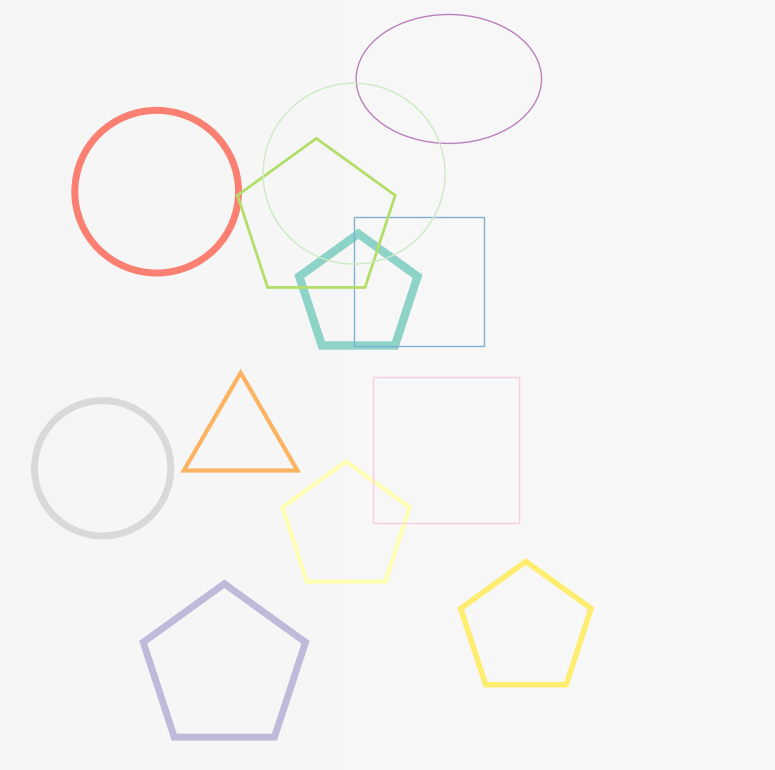[{"shape": "pentagon", "thickness": 3, "radius": 0.4, "center": [0.462, 0.616]}, {"shape": "pentagon", "thickness": 1.5, "radius": 0.43, "center": [0.447, 0.314]}, {"shape": "pentagon", "thickness": 2.5, "radius": 0.55, "center": [0.289, 0.132]}, {"shape": "circle", "thickness": 2.5, "radius": 0.53, "center": [0.202, 0.751]}, {"shape": "square", "thickness": 0.5, "radius": 0.42, "center": [0.541, 0.634]}, {"shape": "triangle", "thickness": 1.5, "radius": 0.42, "center": [0.311, 0.431]}, {"shape": "pentagon", "thickness": 1, "radius": 0.53, "center": [0.408, 0.713]}, {"shape": "square", "thickness": 0.5, "radius": 0.47, "center": [0.576, 0.416]}, {"shape": "circle", "thickness": 2.5, "radius": 0.44, "center": [0.132, 0.392]}, {"shape": "oval", "thickness": 0.5, "radius": 0.6, "center": [0.579, 0.897]}, {"shape": "circle", "thickness": 0.5, "radius": 0.59, "center": [0.457, 0.775]}, {"shape": "pentagon", "thickness": 2, "radius": 0.44, "center": [0.679, 0.182]}]